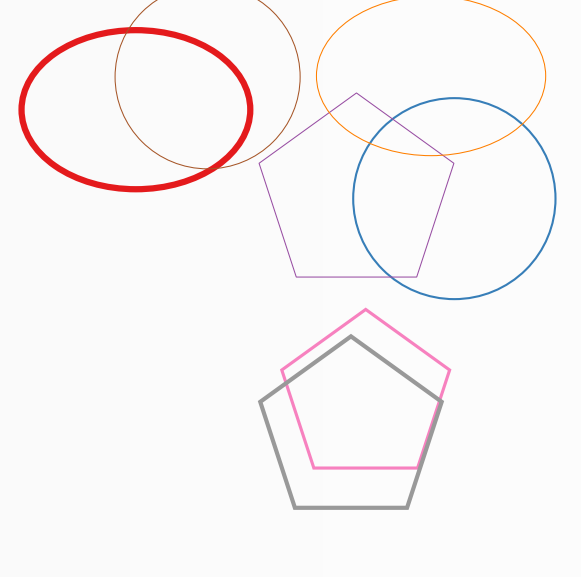[{"shape": "oval", "thickness": 3, "radius": 0.98, "center": [0.234, 0.809]}, {"shape": "circle", "thickness": 1, "radius": 0.87, "center": [0.782, 0.655]}, {"shape": "pentagon", "thickness": 0.5, "radius": 0.88, "center": [0.613, 0.662]}, {"shape": "oval", "thickness": 0.5, "radius": 0.99, "center": [0.742, 0.868]}, {"shape": "circle", "thickness": 0.5, "radius": 0.8, "center": [0.357, 0.866]}, {"shape": "pentagon", "thickness": 1.5, "radius": 0.76, "center": [0.629, 0.311]}, {"shape": "pentagon", "thickness": 2, "radius": 0.82, "center": [0.604, 0.253]}]